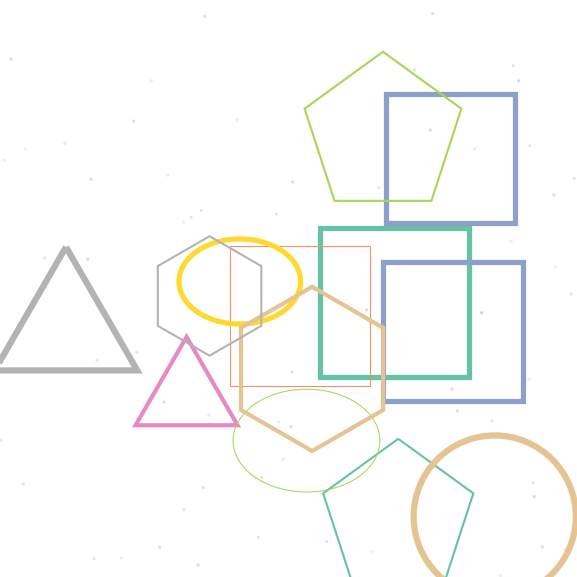[{"shape": "square", "thickness": 2.5, "radius": 0.65, "center": [0.683, 0.475]}, {"shape": "pentagon", "thickness": 1, "radius": 0.68, "center": [0.69, 0.103]}, {"shape": "square", "thickness": 0.5, "radius": 0.61, "center": [0.52, 0.451]}, {"shape": "square", "thickness": 2.5, "radius": 0.56, "center": [0.78, 0.725]}, {"shape": "square", "thickness": 2.5, "radius": 0.6, "center": [0.785, 0.425]}, {"shape": "triangle", "thickness": 2, "radius": 0.51, "center": [0.323, 0.314]}, {"shape": "oval", "thickness": 0.5, "radius": 0.64, "center": [0.531, 0.236]}, {"shape": "pentagon", "thickness": 1, "radius": 0.71, "center": [0.663, 0.767]}, {"shape": "oval", "thickness": 2.5, "radius": 0.53, "center": [0.415, 0.512]}, {"shape": "hexagon", "thickness": 2, "radius": 0.71, "center": [0.54, 0.36]}, {"shape": "circle", "thickness": 3, "radius": 0.7, "center": [0.857, 0.105]}, {"shape": "hexagon", "thickness": 1, "radius": 0.52, "center": [0.363, 0.487]}, {"shape": "triangle", "thickness": 3, "radius": 0.71, "center": [0.114, 0.429]}]